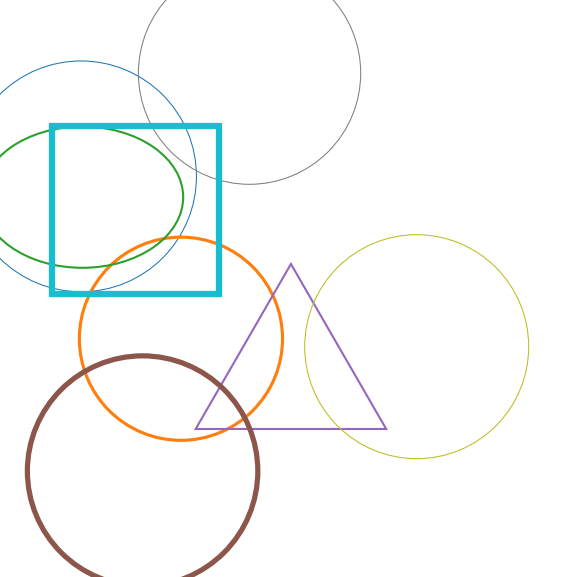[{"shape": "circle", "thickness": 0.5, "radius": 1.0, "center": [0.14, 0.694]}, {"shape": "circle", "thickness": 1.5, "radius": 0.88, "center": [0.313, 0.413]}, {"shape": "oval", "thickness": 1, "radius": 0.87, "center": [0.143, 0.658]}, {"shape": "triangle", "thickness": 1, "radius": 0.95, "center": [0.504, 0.352]}, {"shape": "circle", "thickness": 2.5, "radius": 1.0, "center": [0.247, 0.183]}, {"shape": "circle", "thickness": 0.5, "radius": 0.96, "center": [0.432, 0.872]}, {"shape": "circle", "thickness": 0.5, "radius": 0.97, "center": [0.722, 0.399]}, {"shape": "square", "thickness": 3, "radius": 0.72, "center": [0.235, 0.636]}]